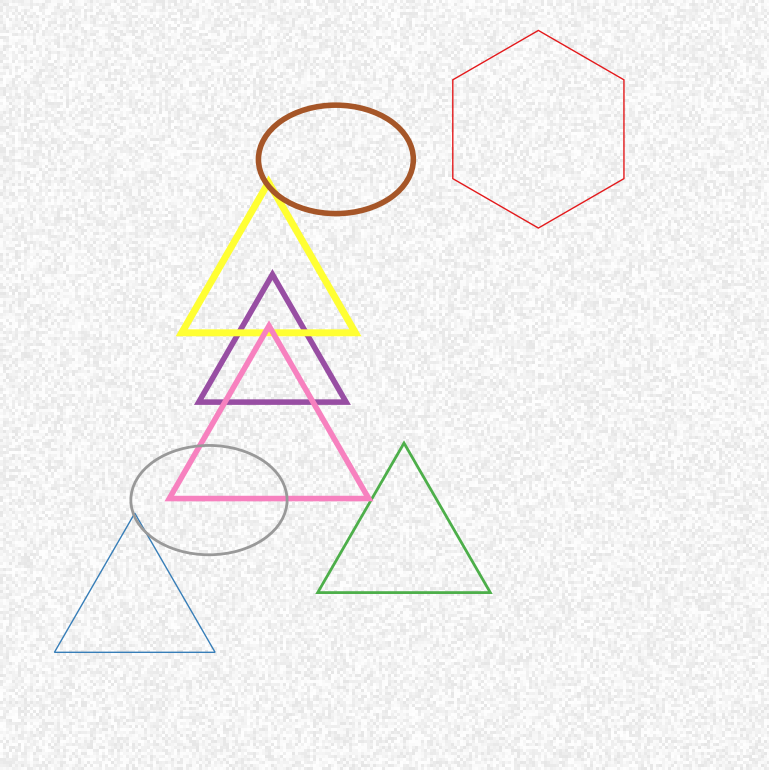[{"shape": "hexagon", "thickness": 0.5, "radius": 0.64, "center": [0.699, 0.832]}, {"shape": "triangle", "thickness": 0.5, "radius": 0.6, "center": [0.175, 0.213]}, {"shape": "triangle", "thickness": 1, "radius": 0.65, "center": [0.525, 0.295]}, {"shape": "triangle", "thickness": 2, "radius": 0.55, "center": [0.354, 0.533]}, {"shape": "triangle", "thickness": 2.5, "radius": 0.65, "center": [0.349, 0.633]}, {"shape": "oval", "thickness": 2, "radius": 0.5, "center": [0.436, 0.793]}, {"shape": "triangle", "thickness": 2, "radius": 0.75, "center": [0.349, 0.427]}, {"shape": "oval", "thickness": 1, "radius": 0.51, "center": [0.271, 0.351]}]